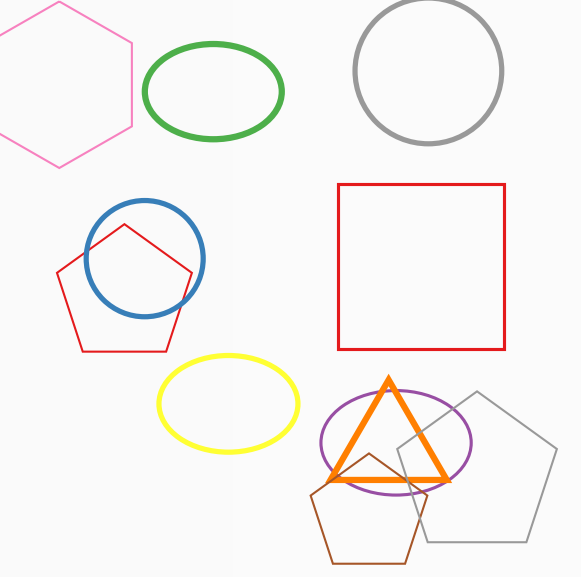[{"shape": "pentagon", "thickness": 1, "radius": 0.61, "center": [0.214, 0.489]}, {"shape": "square", "thickness": 1.5, "radius": 0.71, "center": [0.725, 0.538]}, {"shape": "circle", "thickness": 2.5, "radius": 0.5, "center": [0.249, 0.551]}, {"shape": "oval", "thickness": 3, "radius": 0.59, "center": [0.367, 0.84]}, {"shape": "oval", "thickness": 1.5, "radius": 0.65, "center": [0.681, 0.232]}, {"shape": "triangle", "thickness": 3, "radius": 0.58, "center": [0.669, 0.226]}, {"shape": "oval", "thickness": 2.5, "radius": 0.6, "center": [0.393, 0.3]}, {"shape": "pentagon", "thickness": 1, "radius": 0.53, "center": [0.635, 0.108]}, {"shape": "hexagon", "thickness": 1, "radius": 0.72, "center": [0.102, 0.852]}, {"shape": "circle", "thickness": 2.5, "radius": 0.63, "center": [0.737, 0.876]}, {"shape": "pentagon", "thickness": 1, "radius": 0.72, "center": [0.821, 0.177]}]